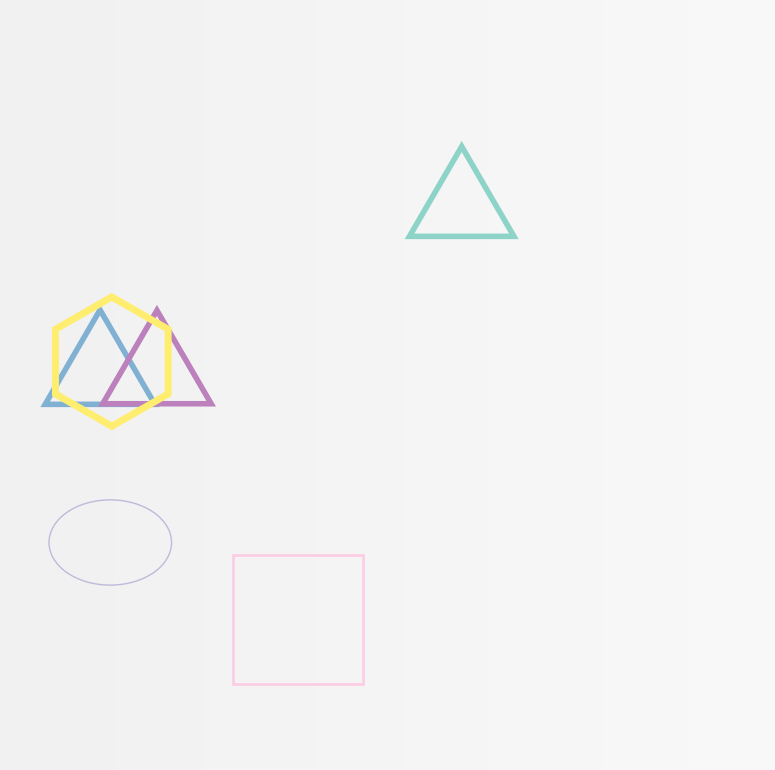[{"shape": "triangle", "thickness": 2, "radius": 0.39, "center": [0.596, 0.732]}, {"shape": "oval", "thickness": 0.5, "radius": 0.4, "center": [0.142, 0.295]}, {"shape": "triangle", "thickness": 2, "radius": 0.41, "center": [0.129, 0.516]}, {"shape": "square", "thickness": 1, "radius": 0.42, "center": [0.385, 0.196]}, {"shape": "triangle", "thickness": 2, "radius": 0.4, "center": [0.203, 0.516]}, {"shape": "hexagon", "thickness": 2.5, "radius": 0.42, "center": [0.144, 0.53]}]